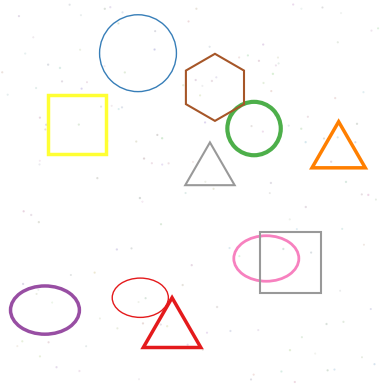[{"shape": "triangle", "thickness": 2.5, "radius": 0.43, "center": [0.447, 0.141]}, {"shape": "oval", "thickness": 1, "radius": 0.36, "center": [0.364, 0.227]}, {"shape": "circle", "thickness": 1, "radius": 0.5, "center": [0.358, 0.862]}, {"shape": "circle", "thickness": 3, "radius": 0.35, "center": [0.66, 0.666]}, {"shape": "oval", "thickness": 2.5, "radius": 0.45, "center": [0.117, 0.195]}, {"shape": "triangle", "thickness": 2.5, "radius": 0.4, "center": [0.88, 0.604]}, {"shape": "square", "thickness": 2.5, "radius": 0.38, "center": [0.2, 0.676]}, {"shape": "hexagon", "thickness": 1.5, "radius": 0.44, "center": [0.558, 0.773]}, {"shape": "oval", "thickness": 2, "radius": 0.42, "center": [0.692, 0.329]}, {"shape": "square", "thickness": 1.5, "radius": 0.4, "center": [0.756, 0.318]}, {"shape": "triangle", "thickness": 1.5, "radius": 0.37, "center": [0.545, 0.556]}]